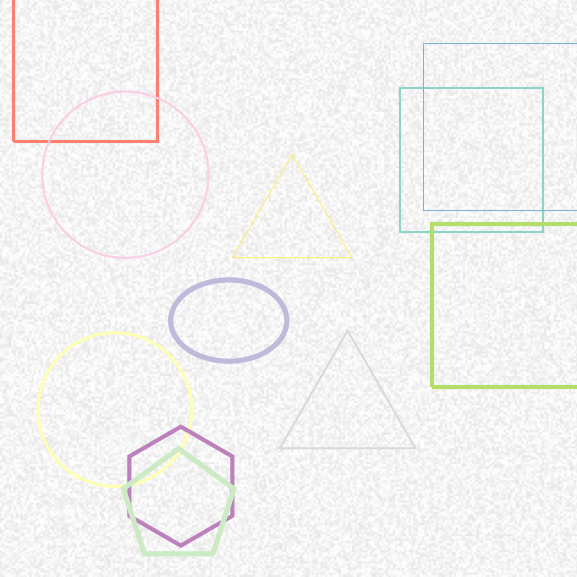[{"shape": "square", "thickness": 1, "radius": 0.62, "center": [0.817, 0.722]}, {"shape": "circle", "thickness": 1.5, "radius": 0.67, "center": [0.199, 0.29]}, {"shape": "oval", "thickness": 2.5, "radius": 0.5, "center": [0.396, 0.444]}, {"shape": "square", "thickness": 1.5, "radius": 0.62, "center": [0.148, 0.88]}, {"shape": "square", "thickness": 0.5, "radius": 0.72, "center": [0.877, 0.78]}, {"shape": "square", "thickness": 2, "radius": 0.7, "center": [0.888, 0.47]}, {"shape": "circle", "thickness": 1, "radius": 0.72, "center": [0.217, 0.697]}, {"shape": "triangle", "thickness": 1, "radius": 0.68, "center": [0.602, 0.291]}, {"shape": "hexagon", "thickness": 2, "radius": 0.51, "center": [0.313, 0.157]}, {"shape": "pentagon", "thickness": 2.5, "radius": 0.5, "center": [0.309, 0.122]}, {"shape": "triangle", "thickness": 0.5, "radius": 0.6, "center": [0.506, 0.613]}]